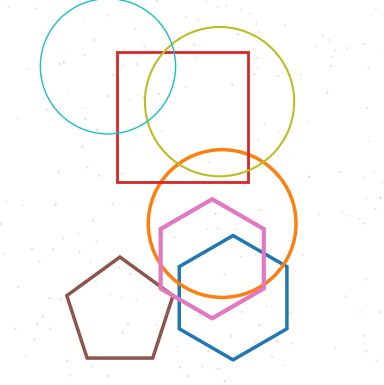[{"shape": "hexagon", "thickness": 2.5, "radius": 0.81, "center": [0.605, 0.227]}, {"shape": "circle", "thickness": 2.5, "radius": 0.96, "center": [0.577, 0.419]}, {"shape": "square", "thickness": 2, "radius": 0.85, "center": [0.475, 0.697]}, {"shape": "pentagon", "thickness": 2.5, "radius": 0.73, "center": [0.311, 0.187]}, {"shape": "hexagon", "thickness": 3, "radius": 0.77, "center": [0.551, 0.328]}, {"shape": "circle", "thickness": 1.5, "radius": 0.97, "center": [0.57, 0.736]}, {"shape": "circle", "thickness": 1, "radius": 0.88, "center": [0.28, 0.828]}]